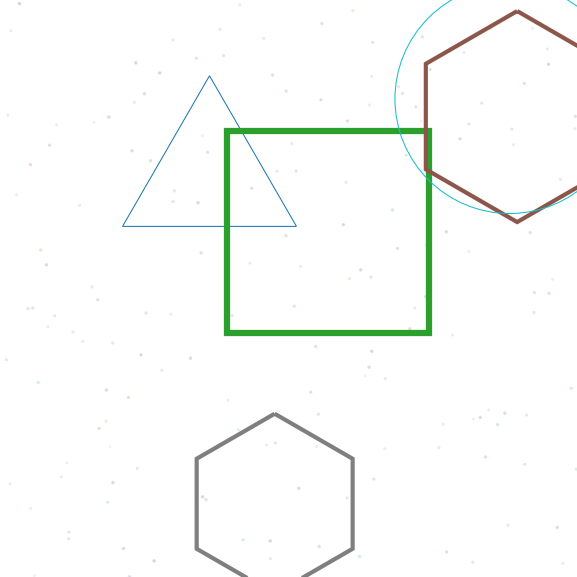[{"shape": "triangle", "thickness": 0.5, "radius": 0.87, "center": [0.363, 0.694]}, {"shape": "square", "thickness": 3, "radius": 0.87, "center": [0.569, 0.597]}, {"shape": "hexagon", "thickness": 2, "radius": 0.91, "center": [0.896, 0.797]}, {"shape": "hexagon", "thickness": 2, "radius": 0.78, "center": [0.476, 0.127]}, {"shape": "circle", "thickness": 0.5, "radius": 0.99, "center": [0.882, 0.828]}]